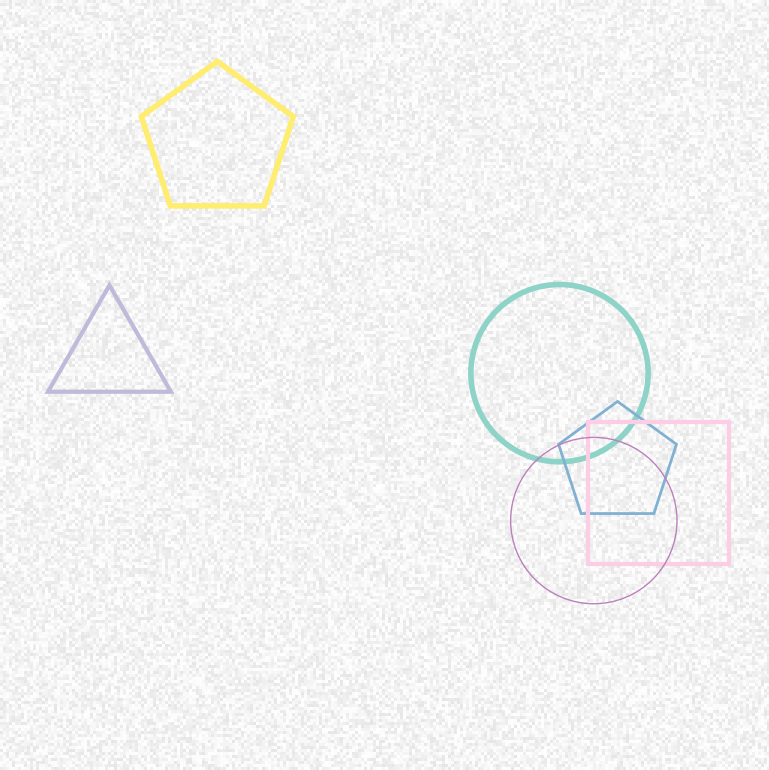[{"shape": "circle", "thickness": 2, "radius": 0.58, "center": [0.727, 0.515]}, {"shape": "triangle", "thickness": 1.5, "radius": 0.46, "center": [0.142, 0.537]}, {"shape": "pentagon", "thickness": 1, "radius": 0.4, "center": [0.802, 0.398]}, {"shape": "square", "thickness": 1.5, "radius": 0.46, "center": [0.855, 0.36]}, {"shape": "circle", "thickness": 0.5, "radius": 0.54, "center": [0.771, 0.324]}, {"shape": "pentagon", "thickness": 2, "radius": 0.52, "center": [0.282, 0.817]}]